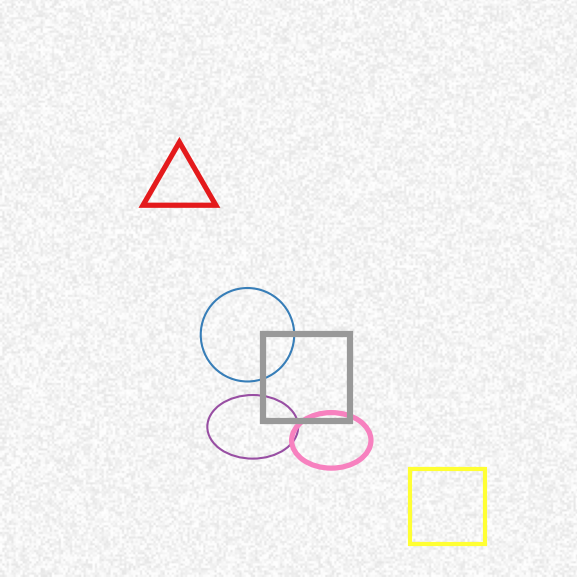[{"shape": "triangle", "thickness": 2.5, "radius": 0.36, "center": [0.311, 0.68]}, {"shape": "circle", "thickness": 1, "radius": 0.4, "center": [0.429, 0.419]}, {"shape": "oval", "thickness": 1, "radius": 0.39, "center": [0.438, 0.26]}, {"shape": "square", "thickness": 2, "radius": 0.32, "center": [0.775, 0.122]}, {"shape": "oval", "thickness": 2.5, "radius": 0.34, "center": [0.574, 0.237]}, {"shape": "square", "thickness": 3, "radius": 0.38, "center": [0.532, 0.346]}]